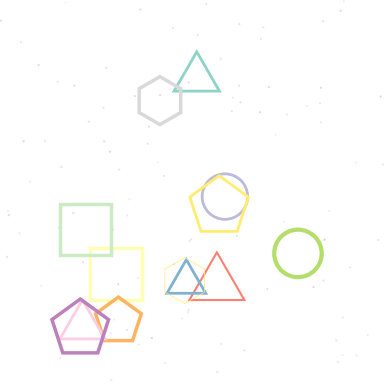[{"shape": "triangle", "thickness": 2, "radius": 0.34, "center": [0.511, 0.797]}, {"shape": "square", "thickness": 2.5, "radius": 0.34, "center": [0.302, 0.289]}, {"shape": "circle", "thickness": 2, "radius": 0.3, "center": [0.584, 0.489]}, {"shape": "triangle", "thickness": 1.5, "radius": 0.41, "center": [0.563, 0.262]}, {"shape": "triangle", "thickness": 2, "radius": 0.29, "center": [0.484, 0.267]}, {"shape": "pentagon", "thickness": 2.5, "radius": 0.31, "center": [0.308, 0.166]}, {"shape": "circle", "thickness": 3, "radius": 0.31, "center": [0.774, 0.342]}, {"shape": "triangle", "thickness": 2, "radius": 0.34, "center": [0.214, 0.153]}, {"shape": "hexagon", "thickness": 2.5, "radius": 0.31, "center": [0.415, 0.739]}, {"shape": "pentagon", "thickness": 2.5, "radius": 0.39, "center": [0.208, 0.146]}, {"shape": "square", "thickness": 2.5, "radius": 0.33, "center": [0.222, 0.403]}, {"shape": "hexagon", "thickness": 0.5, "radius": 0.3, "center": [0.48, 0.271]}, {"shape": "pentagon", "thickness": 2, "radius": 0.4, "center": [0.569, 0.464]}]